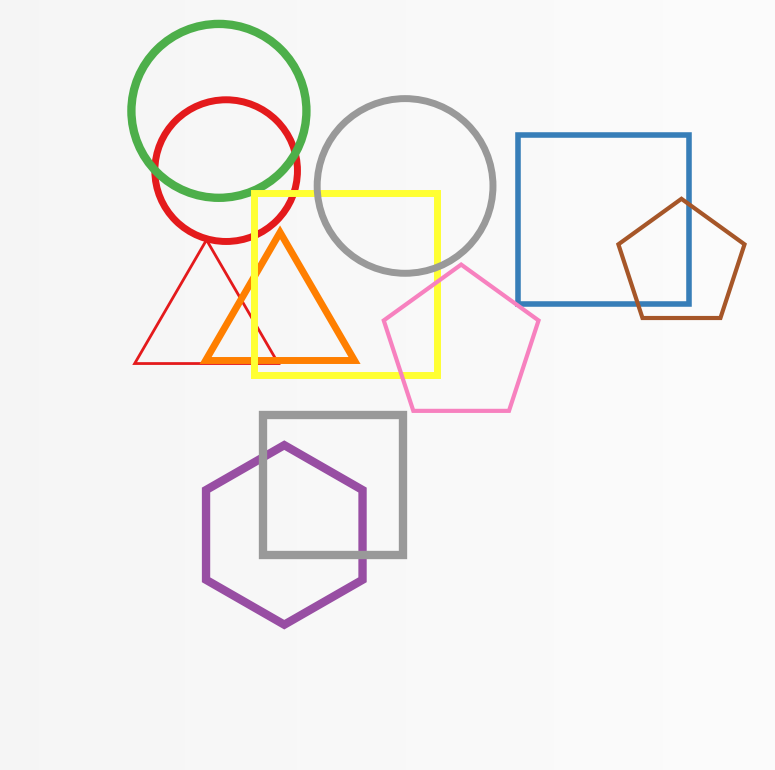[{"shape": "triangle", "thickness": 1, "radius": 0.54, "center": [0.266, 0.581]}, {"shape": "circle", "thickness": 2.5, "radius": 0.46, "center": [0.292, 0.778]}, {"shape": "square", "thickness": 2, "radius": 0.55, "center": [0.779, 0.715]}, {"shape": "circle", "thickness": 3, "radius": 0.56, "center": [0.282, 0.856]}, {"shape": "hexagon", "thickness": 3, "radius": 0.58, "center": [0.367, 0.305]}, {"shape": "triangle", "thickness": 2.5, "radius": 0.55, "center": [0.361, 0.587]}, {"shape": "square", "thickness": 2.5, "radius": 0.59, "center": [0.446, 0.631]}, {"shape": "pentagon", "thickness": 1.5, "radius": 0.43, "center": [0.879, 0.656]}, {"shape": "pentagon", "thickness": 1.5, "radius": 0.53, "center": [0.595, 0.551]}, {"shape": "square", "thickness": 3, "radius": 0.45, "center": [0.43, 0.37]}, {"shape": "circle", "thickness": 2.5, "radius": 0.57, "center": [0.523, 0.759]}]